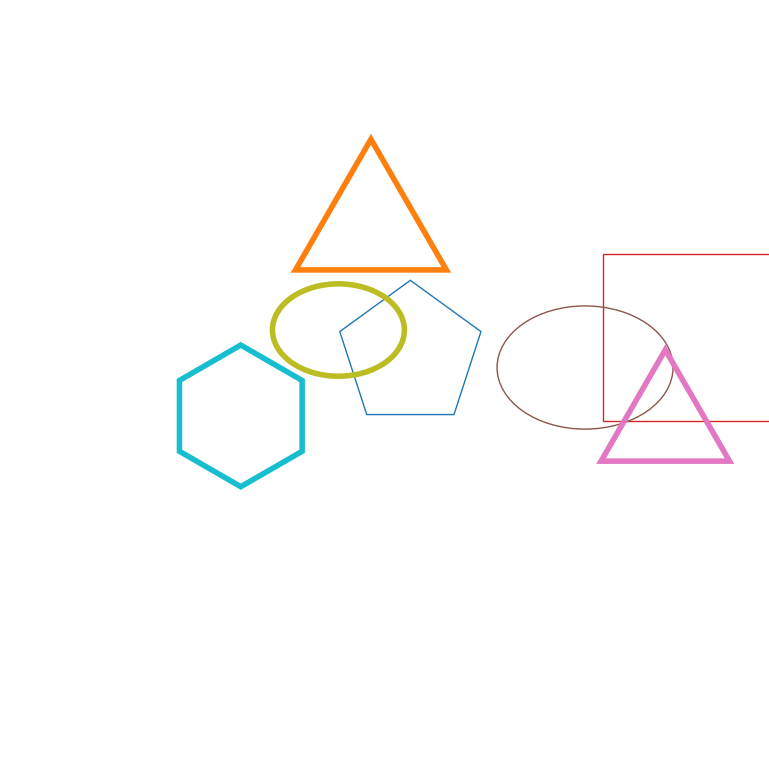[{"shape": "pentagon", "thickness": 0.5, "radius": 0.48, "center": [0.533, 0.54]}, {"shape": "triangle", "thickness": 2, "radius": 0.57, "center": [0.482, 0.706]}, {"shape": "square", "thickness": 0.5, "radius": 0.54, "center": [0.891, 0.561]}, {"shape": "oval", "thickness": 0.5, "radius": 0.57, "center": [0.76, 0.523]}, {"shape": "triangle", "thickness": 2, "radius": 0.48, "center": [0.864, 0.449]}, {"shape": "oval", "thickness": 2, "radius": 0.43, "center": [0.44, 0.571]}, {"shape": "hexagon", "thickness": 2, "radius": 0.46, "center": [0.313, 0.46]}]